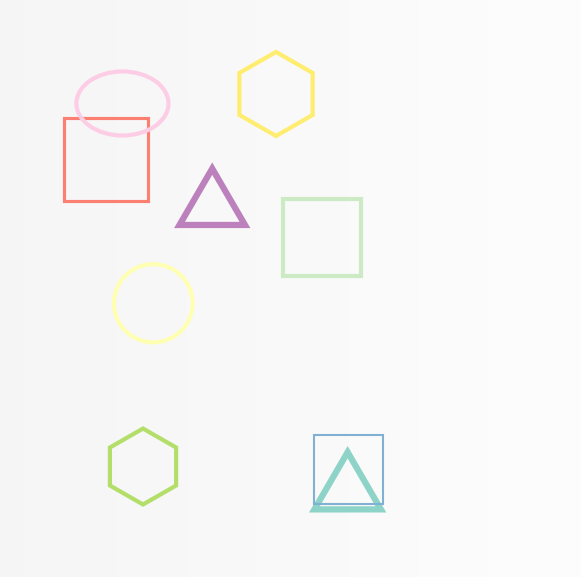[{"shape": "triangle", "thickness": 3, "radius": 0.33, "center": [0.598, 0.15]}, {"shape": "circle", "thickness": 2, "radius": 0.34, "center": [0.264, 0.474]}, {"shape": "square", "thickness": 1.5, "radius": 0.36, "center": [0.182, 0.724]}, {"shape": "square", "thickness": 1, "radius": 0.3, "center": [0.6, 0.186]}, {"shape": "hexagon", "thickness": 2, "radius": 0.33, "center": [0.246, 0.191]}, {"shape": "oval", "thickness": 2, "radius": 0.4, "center": [0.211, 0.82]}, {"shape": "triangle", "thickness": 3, "radius": 0.33, "center": [0.365, 0.642]}, {"shape": "square", "thickness": 2, "radius": 0.33, "center": [0.554, 0.588]}, {"shape": "hexagon", "thickness": 2, "radius": 0.36, "center": [0.475, 0.836]}]